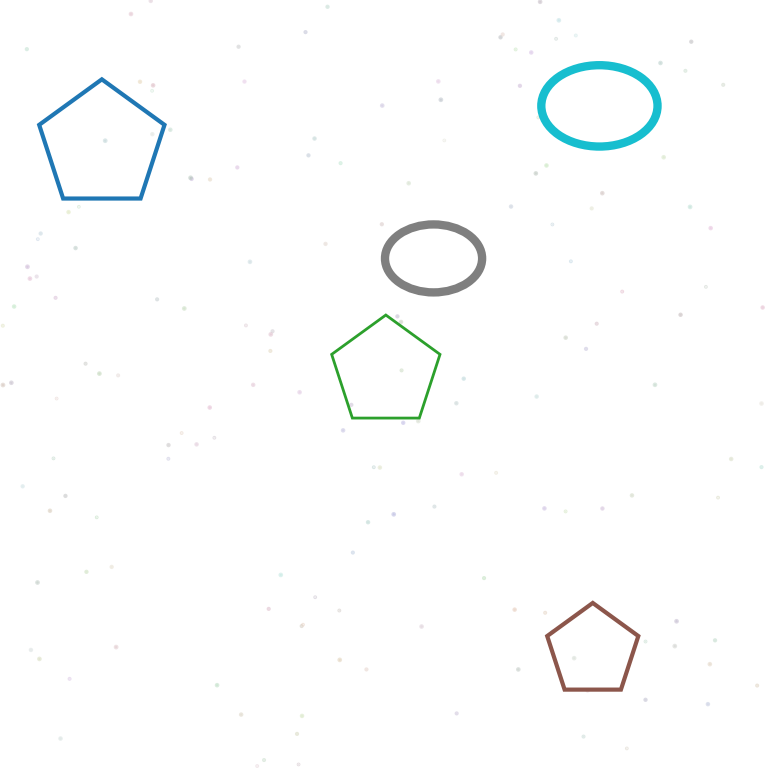[{"shape": "pentagon", "thickness": 1.5, "radius": 0.43, "center": [0.132, 0.811]}, {"shape": "pentagon", "thickness": 1, "radius": 0.37, "center": [0.501, 0.517]}, {"shape": "pentagon", "thickness": 1.5, "radius": 0.31, "center": [0.77, 0.155]}, {"shape": "oval", "thickness": 3, "radius": 0.32, "center": [0.563, 0.664]}, {"shape": "oval", "thickness": 3, "radius": 0.38, "center": [0.778, 0.862]}]